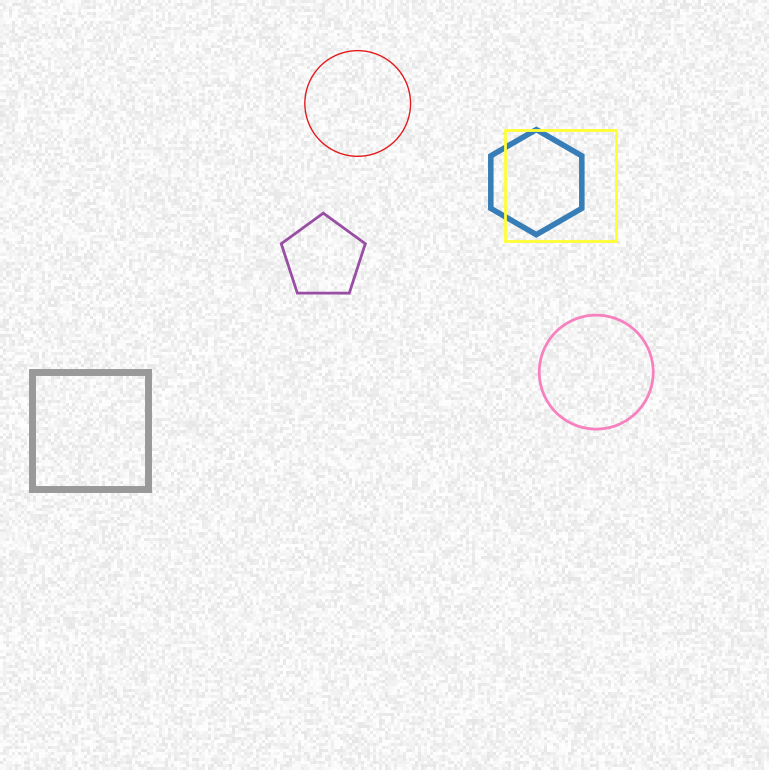[{"shape": "circle", "thickness": 0.5, "radius": 0.34, "center": [0.465, 0.866]}, {"shape": "hexagon", "thickness": 2, "radius": 0.34, "center": [0.697, 0.763]}, {"shape": "pentagon", "thickness": 1, "radius": 0.29, "center": [0.42, 0.666]}, {"shape": "square", "thickness": 1, "radius": 0.36, "center": [0.728, 0.759]}, {"shape": "circle", "thickness": 1, "radius": 0.37, "center": [0.774, 0.517]}, {"shape": "square", "thickness": 2.5, "radius": 0.38, "center": [0.117, 0.441]}]